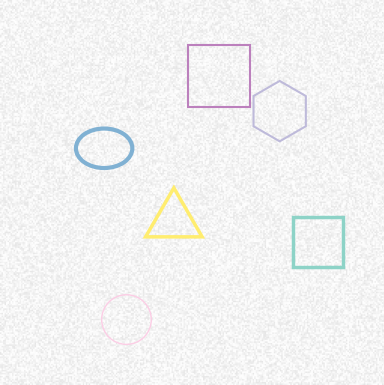[{"shape": "square", "thickness": 2.5, "radius": 0.32, "center": [0.827, 0.371]}, {"shape": "hexagon", "thickness": 1.5, "radius": 0.39, "center": [0.726, 0.711]}, {"shape": "oval", "thickness": 3, "radius": 0.37, "center": [0.27, 0.615]}, {"shape": "circle", "thickness": 1, "radius": 0.32, "center": [0.328, 0.17]}, {"shape": "square", "thickness": 1.5, "radius": 0.4, "center": [0.569, 0.802]}, {"shape": "triangle", "thickness": 2.5, "radius": 0.42, "center": [0.452, 0.427]}]